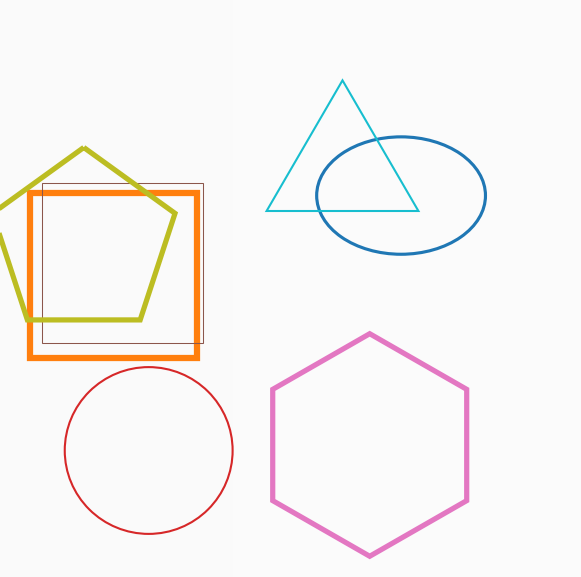[{"shape": "oval", "thickness": 1.5, "radius": 0.73, "center": [0.69, 0.661]}, {"shape": "square", "thickness": 3, "radius": 0.72, "center": [0.195, 0.522]}, {"shape": "circle", "thickness": 1, "radius": 0.72, "center": [0.256, 0.219]}, {"shape": "square", "thickness": 0.5, "radius": 0.69, "center": [0.211, 0.543]}, {"shape": "hexagon", "thickness": 2.5, "radius": 0.96, "center": [0.636, 0.229]}, {"shape": "pentagon", "thickness": 2.5, "radius": 0.83, "center": [0.144, 0.579]}, {"shape": "triangle", "thickness": 1, "radius": 0.75, "center": [0.589, 0.709]}]